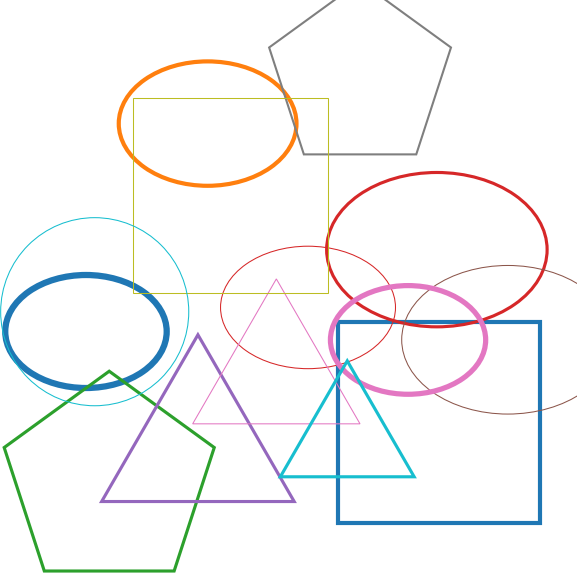[{"shape": "oval", "thickness": 3, "radius": 0.7, "center": [0.149, 0.425]}, {"shape": "square", "thickness": 2, "radius": 0.87, "center": [0.76, 0.267]}, {"shape": "oval", "thickness": 2, "radius": 0.77, "center": [0.36, 0.785]}, {"shape": "pentagon", "thickness": 1.5, "radius": 0.96, "center": [0.189, 0.165]}, {"shape": "oval", "thickness": 0.5, "radius": 0.76, "center": [0.533, 0.467]}, {"shape": "oval", "thickness": 1.5, "radius": 0.95, "center": [0.756, 0.567]}, {"shape": "triangle", "thickness": 1.5, "radius": 0.96, "center": [0.343, 0.227]}, {"shape": "oval", "thickness": 0.5, "radius": 0.92, "center": [0.879, 0.411]}, {"shape": "oval", "thickness": 2.5, "radius": 0.67, "center": [0.707, 0.411]}, {"shape": "triangle", "thickness": 0.5, "radius": 0.84, "center": [0.479, 0.349]}, {"shape": "pentagon", "thickness": 1, "radius": 0.83, "center": [0.623, 0.866]}, {"shape": "square", "thickness": 0.5, "radius": 0.84, "center": [0.399, 0.66]}, {"shape": "circle", "thickness": 0.5, "radius": 0.81, "center": [0.164, 0.459]}, {"shape": "triangle", "thickness": 1.5, "radius": 0.67, "center": [0.601, 0.24]}]